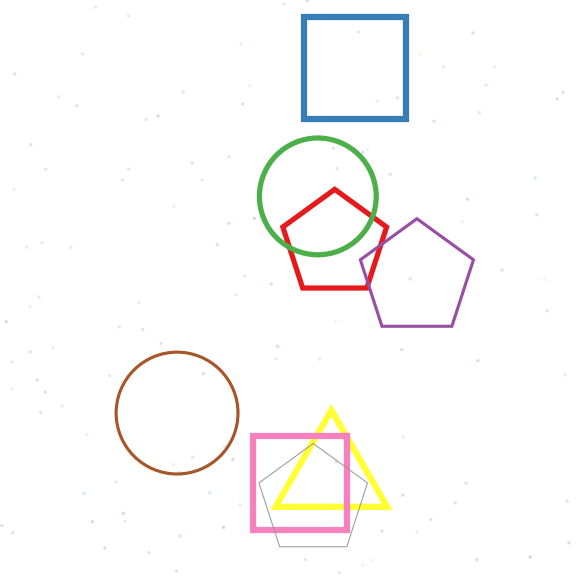[{"shape": "pentagon", "thickness": 2.5, "radius": 0.47, "center": [0.58, 0.577]}, {"shape": "square", "thickness": 3, "radius": 0.44, "center": [0.615, 0.882]}, {"shape": "circle", "thickness": 2.5, "radius": 0.51, "center": [0.55, 0.659]}, {"shape": "pentagon", "thickness": 1.5, "radius": 0.51, "center": [0.722, 0.517]}, {"shape": "triangle", "thickness": 3, "radius": 0.56, "center": [0.574, 0.177]}, {"shape": "circle", "thickness": 1.5, "radius": 0.53, "center": [0.307, 0.284]}, {"shape": "square", "thickness": 3, "radius": 0.41, "center": [0.52, 0.163]}, {"shape": "pentagon", "thickness": 0.5, "radius": 0.49, "center": [0.542, 0.132]}]